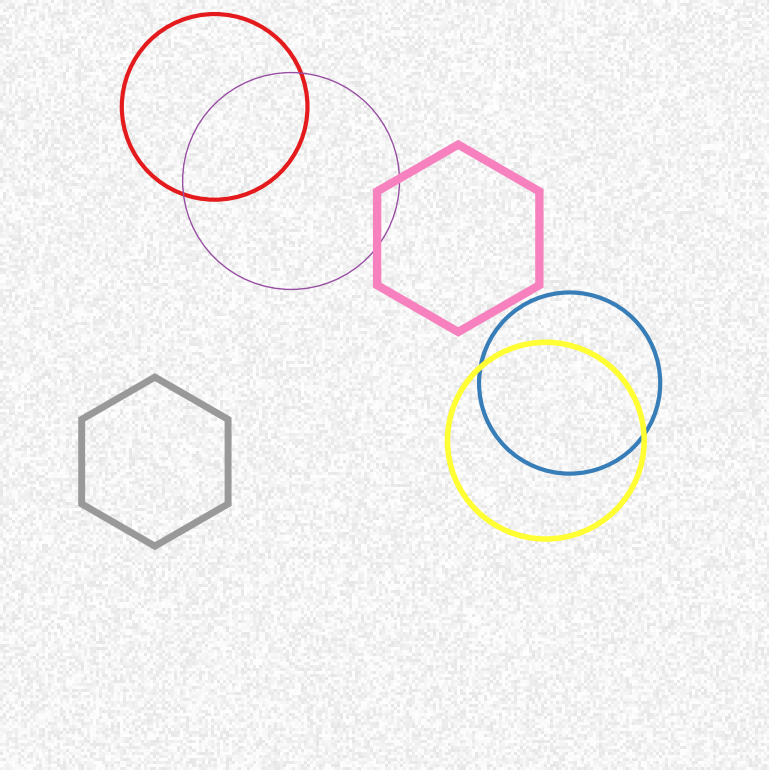[{"shape": "circle", "thickness": 1.5, "radius": 0.6, "center": [0.279, 0.861]}, {"shape": "circle", "thickness": 1.5, "radius": 0.59, "center": [0.74, 0.503]}, {"shape": "circle", "thickness": 0.5, "radius": 0.7, "center": [0.378, 0.765]}, {"shape": "circle", "thickness": 2, "radius": 0.64, "center": [0.709, 0.428]}, {"shape": "hexagon", "thickness": 3, "radius": 0.61, "center": [0.595, 0.691]}, {"shape": "hexagon", "thickness": 2.5, "radius": 0.55, "center": [0.201, 0.4]}]